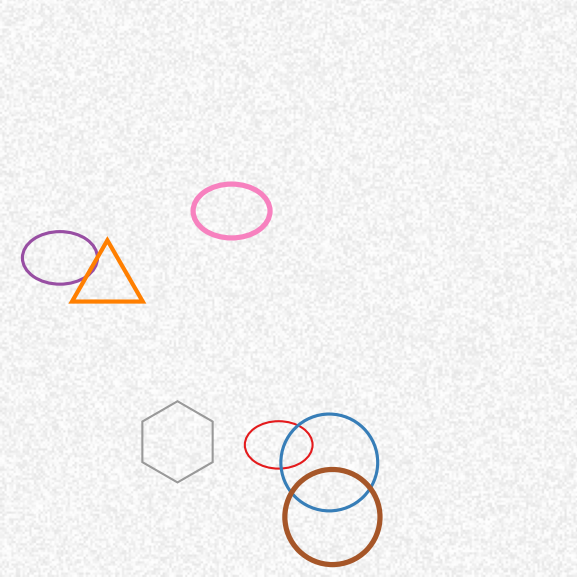[{"shape": "oval", "thickness": 1, "radius": 0.29, "center": [0.483, 0.229]}, {"shape": "circle", "thickness": 1.5, "radius": 0.42, "center": [0.57, 0.198]}, {"shape": "oval", "thickness": 1.5, "radius": 0.33, "center": [0.104, 0.553]}, {"shape": "triangle", "thickness": 2, "radius": 0.35, "center": [0.186, 0.512]}, {"shape": "circle", "thickness": 2.5, "radius": 0.41, "center": [0.576, 0.104]}, {"shape": "oval", "thickness": 2.5, "radius": 0.33, "center": [0.401, 0.634]}, {"shape": "hexagon", "thickness": 1, "radius": 0.35, "center": [0.307, 0.234]}]